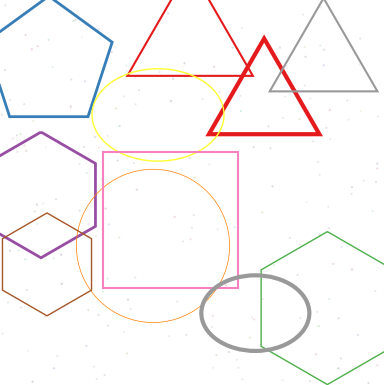[{"shape": "triangle", "thickness": 3, "radius": 0.83, "center": [0.686, 0.734]}, {"shape": "triangle", "thickness": 1.5, "radius": 0.94, "center": [0.494, 0.897]}, {"shape": "pentagon", "thickness": 2, "radius": 0.87, "center": [0.127, 0.837]}, {"shape": "hexagon", "thickness": 1, "radius": 0.99, "center": [0.85, 0.2]}, {"shape": "hexagon", "thickness": 2, "radius": 0.82, "center": [0.106, 0.494]}, {"shape": "circle", "thickness": 0.5, "radius": 1.0, "center": [0.397, 0.361]}, {"shape": "oval", "thickness": 1, "radius": 0.86, "center": [0.41, 0.701]}, {"shape": "hexagon", "thickness": 1, "radius": 0.67, "center": [0.122, 0.313]}, {"shape": "square", "thickness": 1.5, "radius": 0.88, "center": [0.443, 0.429]}, {"shape": "triangle", "thickness": 1.5, "radius": 0.81, "center": [0.84, 0.843]}, {"shape": "oval", "thickness": 3, "radius": 0.7, "center": [0.663, 0.187]}]